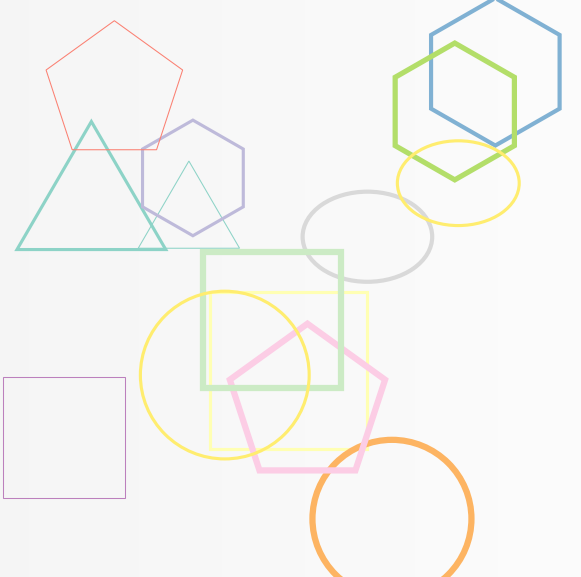[{"shape": "triangle", "thickness": 0.5, "radius": 0.5, "center": [0.325, 0.62]}, {"shape": "triangle", "thickness": 1.5, "radius": 0.74, "center": [0.157, 0.641]}, {"shape": "square", "thickness": 1.5, "radius": 0.68, "center": [0.496, 0.358]}, {"shape": "hexagon", "thickness": 1.5, "radius": 0.5, "center": [0.332, 0.691]}, {"shape": "pentagon", "thickness": 0.5, "radius": 0.62, "center": [0.197, 0.84]}, {"shape": "hexagon", "thickness": 2, "radius": 0.64, "center": [0.852, 0.875]}, {"shape": "circle", "thickness": 3, "radius": 0.68, "center": [0.674, 0.101]}, {"shape": "hexagon", "thickness": 2.5, "radius": 0.59, "center": [0.782, 0.806]}, {"shape": "pentagon", "thickness": 3, "radius": 0.7, "center": [0.529, 0.298]}, {"shape": "oval", "thickness": 2, "radius": 0.56, "center": [0.632, 0.589]}, {"shape": "square", "thickness": 0.5, "radius": 0.52, "center": [0.11, 0.241]}, {"shape": "square", "thickness": 3, "radius": 0.59, "center": [0.468, 0.445]}, {"shape": "circle", "thickness": 1.5, "radius": 0.73, "center": [0.387, 0.35]}, {"shape": "oval", "thickness": 1.5, "radius": 0.52, "center": [0.788, 0.682]}]